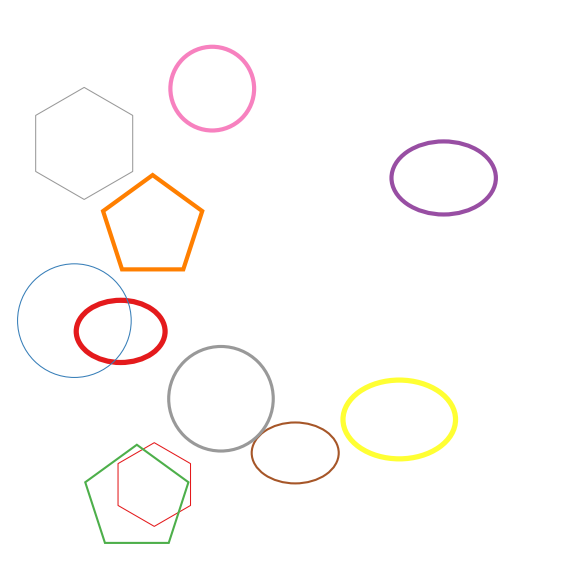[{"shape": "hexagon", "thickness": 0.5, "radius": 0.36, "center": [0.267, 0.16]}, {"shape": "oval", "thickness": 2.5, "radius": 0.38, "center": [0.209, 0.425]}, {"shape": "circle", "thickness": 0.5, "radius": 0.49, "center": [0.129, 0.444]}, {"shape": "pentagon", "thickness": 1, "radius": 0.47, "center": [0.237, 0.135]}, {"shape": "oval", "thickness": 2, "radius": 0.45, "center": [0.768, 0.691]}, {"shape": "pentagon", "thickness": 2, "radius": 0.45, "center": [0.264, 0.606]}, {"shape": "oval", "thickness": 2.5, "radius": 0.49, "center": [0.691, 0.273]}, {"shape": "oval", "thickness": 1, "radius": 0.38, "center": [0.511, 0.215]}, {"shape": "circle", "thickness": 2, "radius": 0.36, "center": [0.368, 0.846]}, {"shape": "circle", "thickness": 1.5, "radius": 0.45, "center": [0.383, 0.309]}, {"shape": "hexagon", "thickness": 0.5, "radius": 0.49, "center": [0.146, 0.751]}]